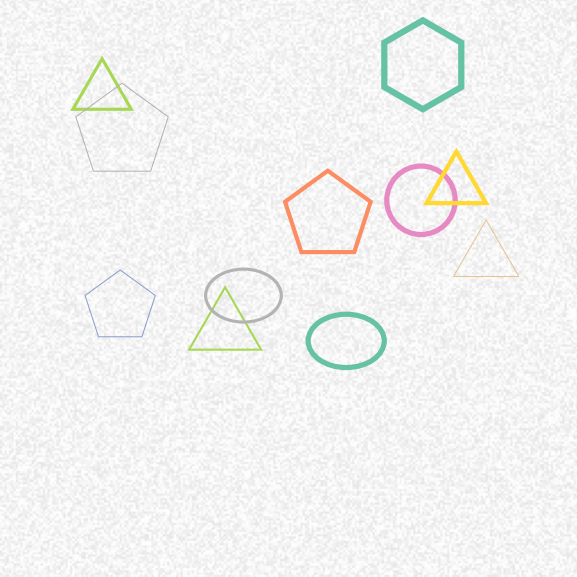[{"shape": "oval", "thickness": 2.5, "radius": 0.33, "center": [0.599, 0.409]}, {"shape": "hexagon", "thickness": 3, "radius": 0.38, "center": [0.732, 0.887]}, {"shape": "pentagon", "thickness": 2, "radius": 0.39, "center": [0.568, 0.626]}, {"shape": "pentagon", "thickness": 0.5, "radius": 0.32, "center": [0.208, 0.468]}, {"shape": "circle", "thickness": 2.5, "radius": 0.3, "center": [0.729, 0.652]}, {"shape": "triangle", "thickness": 1, "radius": 0.36, "center": [0.39, 0.43]}, {"shape": "triangle", "thickness": 1.5, "radius": 0.29, "center": [0.177, 0.839]}, {"shape": "triangle", "thickness": 2, "radius": 0.3, "center": [0.79, 0.677]}, {"shape": "triangle", "thickness": 0.5, "radius": 0.33, "center": [0.842, 0.553]}, {"shape": "pentagon", "thickness": 0.5, "radius": 0.42, "center": [0.211, 0.771]}, {"shape": "oval", "thickness": 1.5, "radius": 0.33, "center": [0.422, 0.487]}]